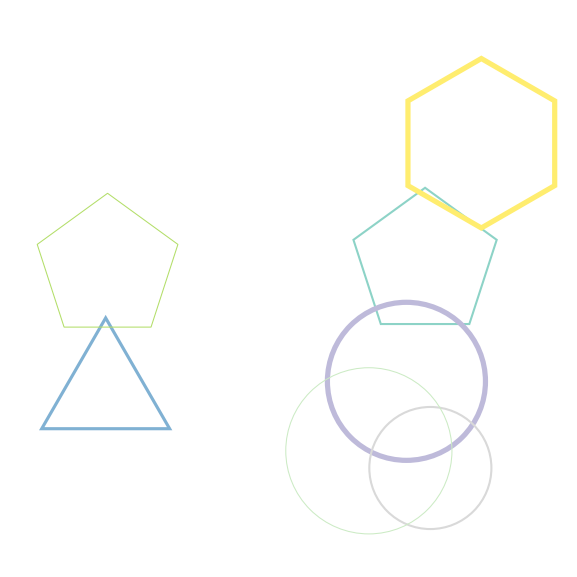[{"shape": "pentagon", "thickness": 1, "radius": 0.65, "center": [0.736, 0.544]}, {"shape": "circle", "thickness": 2.5, "radius": 0.68, "center": [0.704, 0.339]}, {"shape": "triangle", "thickness": 1.5, "radius": 0.64, "center": [0.183, 0.321]}, {"shape": "pentagon", "thickness": 0.5, "radius": 0.64, "center": [0.186, 0.536]}, {"shape": "circle", "thickness": 1, "radius": 0.53, "center": [0.745, 0.189]}, {"shape": "circle", "thickness": 0.5, "radius": 0.72, "center": [0.639, 0.219]}, {"shape": "hexagon", "thickness": 2.5, "radius": 0.73, "center": [0.833, 0.751]}]